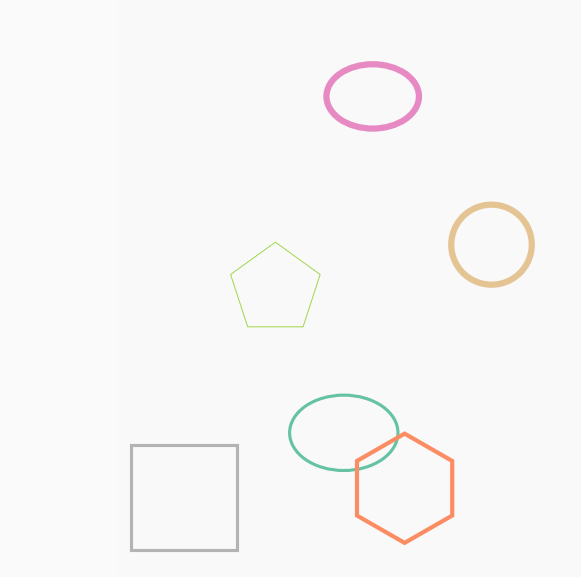[{"shape": "oval", "thickness": 1.5, "radius": 0.47, "center": [0.591, 0.25]}, {"shape": "hexagon", "thickness": 2, "radius": 0.47, "center": [0.696, 0.154]}, {"shape": "oval", "thickness": 3, "radius": 0.4, "center": [0.641, 0.832]}, {"shape": "pentagon", "thickness": 0.5, "radius": 0.41, "center": [0.474, 0.499]}, {"shape": "circle", "thickness": 3, "radius": 0.35, "center": [0.846, 0.575]}, {"shape": "square", "thickness": 1.5, "radius": 0.46, "center": [0.317, 0.138]}]